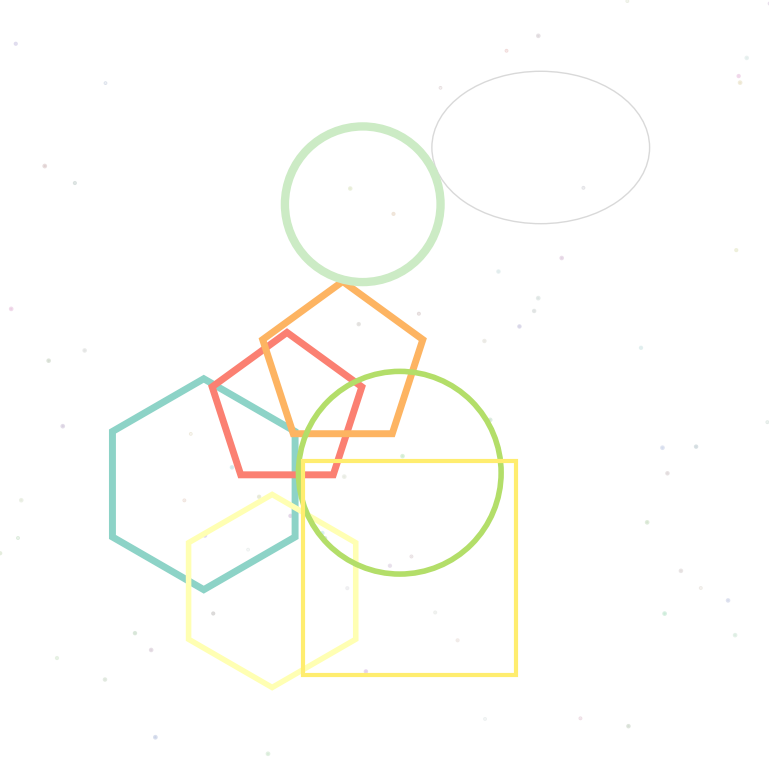[{"shape": "hexagon", "thickness": 2.5, "radius": 0.68, "center": [0.265, 0.371]}, {"shape": "hexagon", "thickness": 2, "radius": 0.63, "center": [0.353, 0.232]}, {"shape": "pentagon", "thickness": 2.5, "radius": 0.51, "center": [0.373, 0.466]}, {"shape": "pentagon", "thickness": 2.5, "radius": 0.55, "center": [0.445, 0.525]}, {"shape": "circle", "thickness": 2, "radius": 0.66, "center": [0.519, 0.386]}, {"shape": "oval", "thickness": 0.5, "radius": 0.71, "center": [0.702, 0.808]}, {"shape": "circle", "thickness": 3, "radius": 0.51, "center": [0.471, 0.735]}, {"shape": "square", "thickness": 1.5, "radius": 0.69, "center": [0.532, 0.262]}]